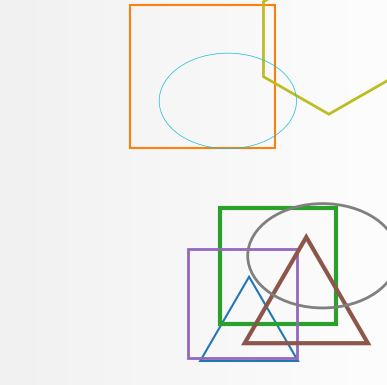[{"shape": "triangle", "thickness": 1.5, "radius": 0.73, "center": [0.643, 0.135]}, {"shape": "square", "thickness": 1.5, "radius": 0.93, "center": [0.522, 0.801]}, {"shape": "square", "thickness": 3, "radius": 0.75, "center": [0.718, 0.309]}, {"shape": "square", "thickness": 2, "radius": 0.71, "center": [0.625, 0.212]}, {"shape": "triangle", "thickness": 3, "radius": 0.92, "center": [0.79, 0.2]}, {"shape": "oval", "thickness": 2, "radius": 0.97, "center": [0.833, 0.336]}, {"shape": "hexagon", "thickness": 2, "radius": 0.97, "center": [0.849, 0.898]}, {"shape": "oval", "thickness": 0.5, "radius": 0.89, "center": [0.588, 0.738]}]